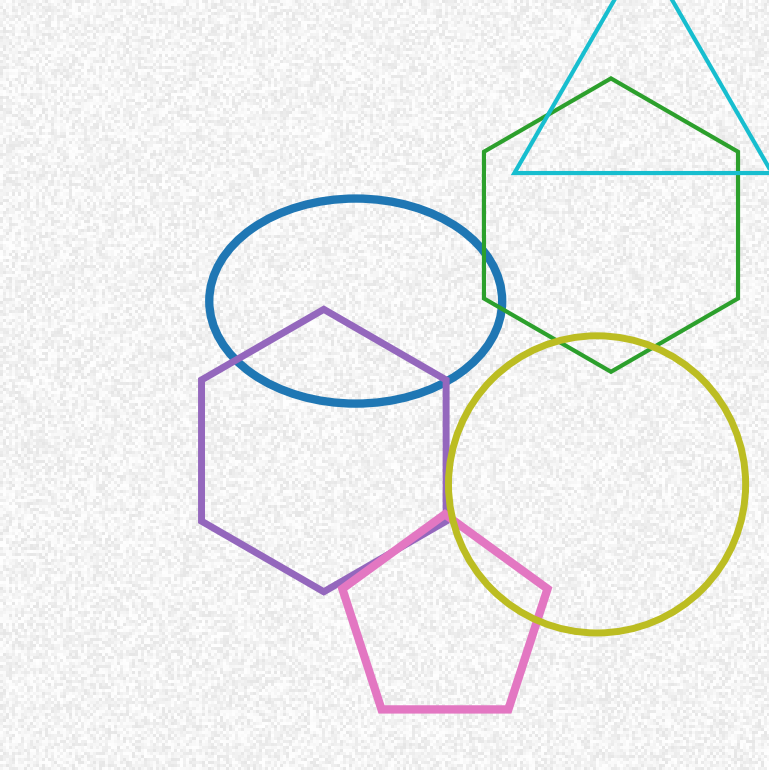[{"shape": "oval", "thickness": 3, "radius": 0.95, "center": [0.462, 0.609]}, {"shape": "hexagon", "thickness": 1.5, "radius": 0.95, "center": [0.793, 0.708]}, {"shape": "hexagon", "thickness": 2.5, "radius": 0.92, "center": [0.421, 0.415]}, {"shape": "pentagon", "thickness": 3, "radius": 0.7, "center": [0.578, 0.192]}, {"shape": "circle", "thickness": 2.5, "radius": 0.96, "center": [0.775, 0.371]}, {"shape": "triangle", "thickness": 1.5, "radius": 0.97, "center": [0.835, 0.872]}]